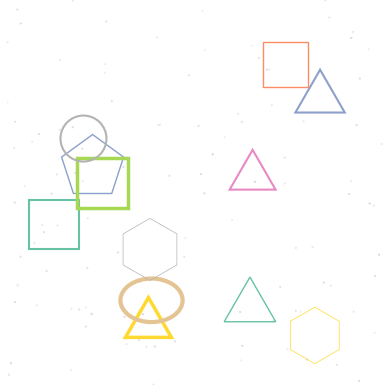[{"shape": "square", "thickness": 1.5, "radius": 0.32, "center": [0.14, 0.417]}, {"shape": "triangle", "thickness": 1, "radius": 0.39, "center": [0.649, 0.203]}, {"shape": "square", "thickness": 1, "radius": 0.29, "center": [0.741, 0.833]}, {"shape": "pentagon", "thickness": 1, "radius": 0.42, "center": [0.24, 0.566]}, {"shape": "triangle", "thickness": 1.5, "radius": 0.37, "center": [0.831, 0.745]}, {"shape": "triangle", "thickness": 1.5, "radius": 0.34, "center": [0.656, 0.542]}, {"shape": "square", "thickness": 2.5, "radius": 0.33, "center": [0.266, 0.525]}, {"shape": "hexagon", "thickness": 0.5, "radius": 0.37, "center": [0.818, 0.129]}, {"shape": "triangle", "thickness": 2.5, "radius": 0.34, "center": [0.386, 0.158]}, {"shape": "oval", "thickness": 3, "radius": 0.4, "center": [0.394, 0.22]}, {"shape": "hexagon", "thickness": 0.5, "radius": 0.4, "center": [0.39, 0.352]}, {"shape": "circle", "thickness": 1.5, "radius": 0.3, "center": [0.217, 0.64]}]